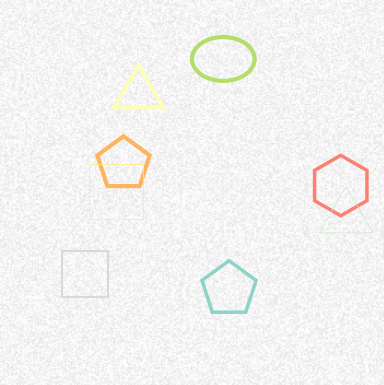[{"shape": "pentagon", "thickness": 2.5, "radius": 0.37, "center": [0.595, 0.249]}, {"shape": "triangle", "thickness": 2.5, "radius": 0.36, "center": [0.36, 0.758]}, {"shape": "hexagon", "thickness": 2.5, "radius": 0.39, "center": [0.885, 0.518]}, {"shape": "pentagon", "thickness": 3, "radius": 0.36, "center": [0.321, 0.574]}, {"shape": "oval", "thickness": 3, "radius": 0.41, "center": [0.58, 0.847]}, {"shape": "square", "thickness": 1.5, "radius": 0.3, "center": [0.222, 0.288]}, {"shape": "triangle", "thickness": 0.5, "radius": 0.4, "center": [0.899, 0.435]}, {"shape": "square", "thickness": 0.5, "radius": 0.35, "center": [0.302, 0.503]}]